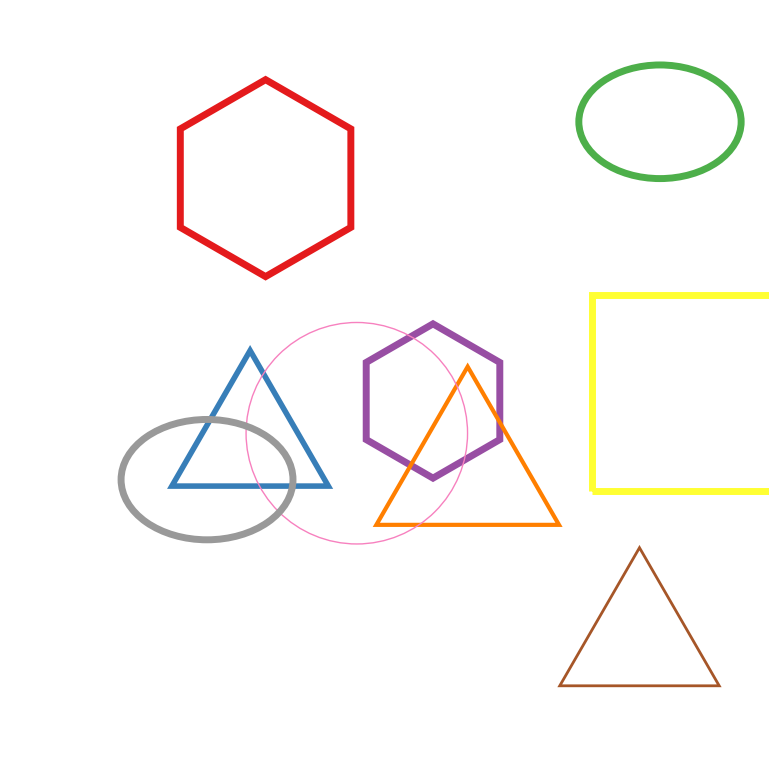[{"shape": "hexagon", "thickness": 2.5, "radius": 0.64, "center": [0.345, 0.769]}, {"shape": "triangle", "thickness": 2, "radius": 0.59, "center": [0.325, 0.427]}, {"shape": "oval", "thickness": 2.5, "radius": 0.53, "center": [0.857, 0.842]}, {"shape": "hexagon", "thickness": 2.5, "radius": 0.5, "center": [0.562, 0.479]}, {"shape": "triangle", "thickness": 1.5, "radius": 0.68, "center": [0.607, 0.387]}, {"shape": "square", "thickness": 2.5, "radius": 0.64, "center": [0.896, 0.489]}, {"shape": "triangle", "thickness": 1, "radius": 0.6, "center": [0.83, 0.169]}, {"shape": "circle", "thickness": 0.5, "radius": 0.72, "center": [0.463, 0.437]}, {"shape": "oval", "thickness": 2.5, "radius": 0.56, "center": [0.269, 0.377]}]